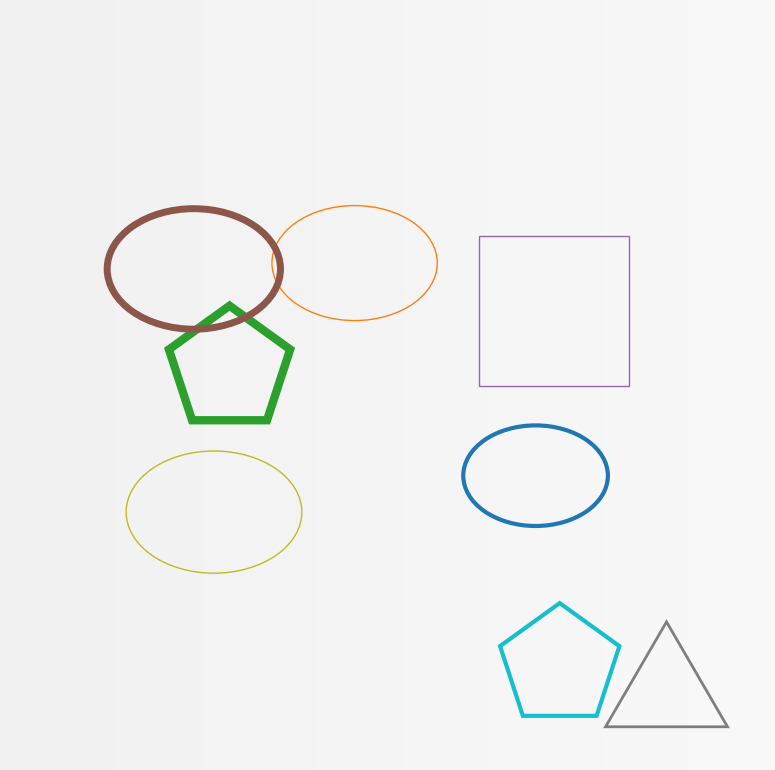[{"shape": "oval", "thickness": 1.5, "radius": 0.47, "center": [0.691, 0.382]}, {"shape": "oval", "thickness": 0.5, "radius": 0.53, "center": [0.458, 0.658]}, {"shape": "pentagon", "thickness": 3, "radius": 0.41, "center": [0.296, 0.521]}, {"shape": "square", "thickness": 0.5, "radius": 0.49, "center": [0.715, 0.596]}, {"shape": "oval", "thickness": 2.5, "radius": 0.56, "center": [0.25, 0.651]}, {"shape": "triangle", "thickness": 1, "radius": 0.45, "center": [0.86, 0.102]}, {"shape": "oval", "thickness": 0.5, "radius": 0.57, "center": [0.276, 0.335]}, {"shape": "pentagon", "thickness": 1.5, "radius": 0.4, "center": [0.722, 0.136]}]